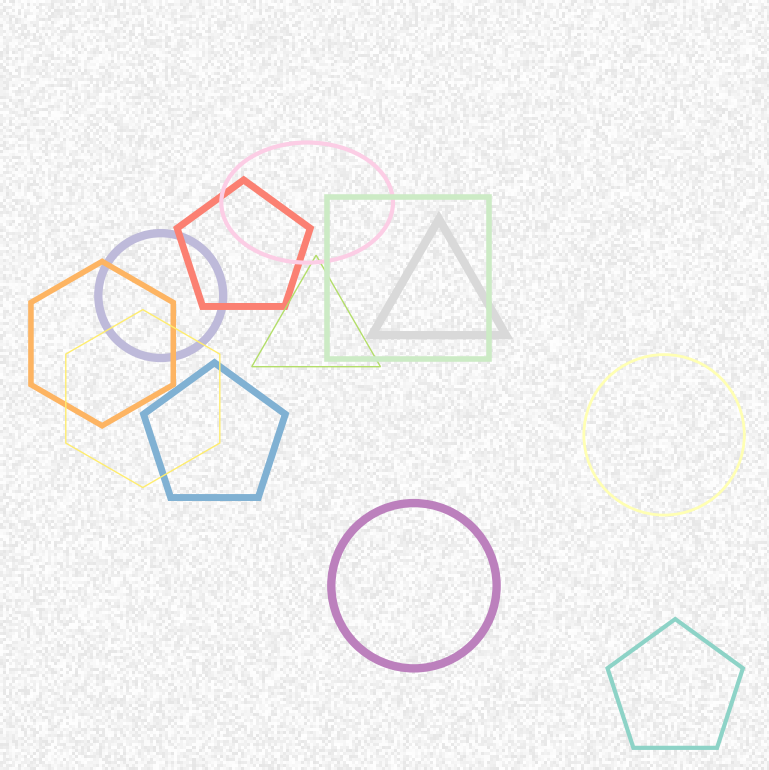[{"shape": "pentagon", "thickness": 1.5, "radius": 0.46, "center": [0.877, 0.104]}, {"shape": "circle", "thickness": 1, "radius": 0.52, "center": [0.862, 0.435]}, {"shape": "circle", "thickness": 3, "radius": 0.41, "center": [0.209, 0.616]}, {"shape": "pentagon", "thickness": 2.5, "radius": 0.45, "center": [0.316, 0.675]}, {"shape": "pentagon", "thickness": 2.5, "radius": 0.48, "center": [0.279, 0.432]}, {"shape": "hexagon", "thickness": 2, "radius": 0.53, "center": [0.133, 0.554]}, {"shape": "triangle", "thickness": 0.5, "radius": 0.48, "center": [0.411, 0.572]}, {"shape": "oval", "thickness": 1.5, "radius": 0.56, "center": [0.399, 0.737]}, {"shape": "triangle", "thickness": 3, "radius": 0.5, "center": [0.57, 0.615]}, {"shape": "circle", "thickness": 3, "radius": 0.54, "center": [0.538, 0.239]}, {"shape": "square", "thickness": 2, "radius": 0.52, "center": [0.53, 0.639]}, {"shape": "hexagon", "thickness": 0.5, "radius": 0.58, "center": [0.185, 0.482]}]